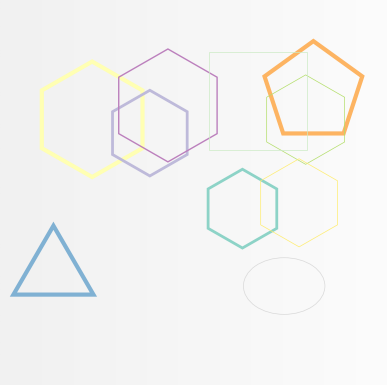[{"shape": "hexagon", "thickness": 2, "radius": 0.51, "center": [0.626, 0.458]}, {"shape": "hexagon", "thickness": 3, "radius": 0.75, "center": [0.238, 0.69]}, {"shape": "hexagon", "thickness": 2, "radius": 0.56, "center": [0.387, 0.654]}, {"shape": "triangle", "thickness": 3, "radius": 0.6, "center": [0.138, 0.294]}, {"shape": "pentagon", "thickness": 3, "radius": 0.66, "center": [0.809, 0.761]}, {"shape": "hexagon", "thickness": 0.5, "radius": 0.58, "center": [0.789, 0.689]}, {"shape": "oval", "thickness": 0.5, "radius": 0.53, "center": [0.733, 0.257]}, {"shape": "hexagon", "thickness": 1, "radius": 0.73, "center": [0.433, 0.726]}, {"shape": "square", "thickness": 0.5, "radius": 0.63, "center": [0.666, 0.739]}, {"shape": "hexagon", "thickness": 0.5, "radius": 0.57, "center": [0.772, 0.473]}]